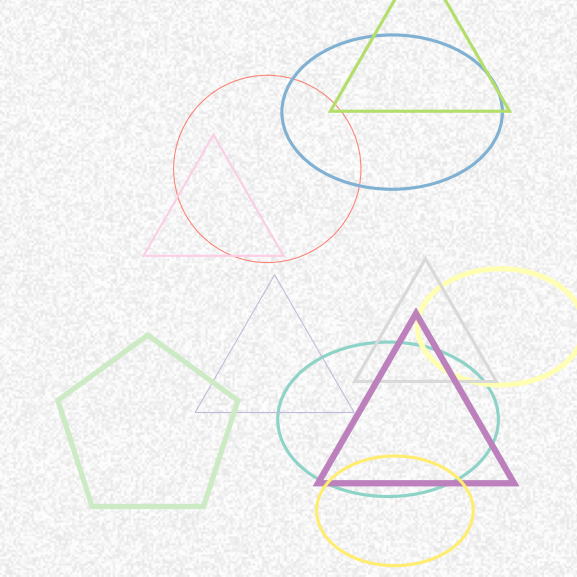[{"shape": "oval", "thickness": 1.5, "radius": 0.96, "center": [0.672, 0.273]}, {"shape": "oval", "thickness": 2.5, "radius": 0.72, "center": [0.867, 0.433]}, {"shape": "triangle", "thickness": 0.5, "radius": 0.79, "center": [0.475, 0.364]}, {"shape": "circle", "thickness": 0.5, "radius": 0.81, "center": [0.463, 0.707]}, {"shape": "oval", "thickness": 1.5, "radius": 0.95, "center": [0.679, 0.805]}, {"shape": "triangle", "thickness": 1.5, "radius": 0.9, "center": [0.727, 0.896]}, {"shape": "triangle", "thickness": 1, "radius": 0.7, "center": [0.37, 0.626]}, {"shape": "triangle", "thickness": 1.5, "radius": 0.71, "center": [0.737, 0.41]}, {"shape": "triangle", "thickness": 3, "radius": 0.98, "center": [0.72, 0.26]}, {"shape": "pentagon", "thickness": 2.5, "radius": 0.82, "center": [0.256, 0.255]}, {"shape": "oval", "thickness": 1.5, "radius": 0.68, "center": [0.684, 0.115]}]